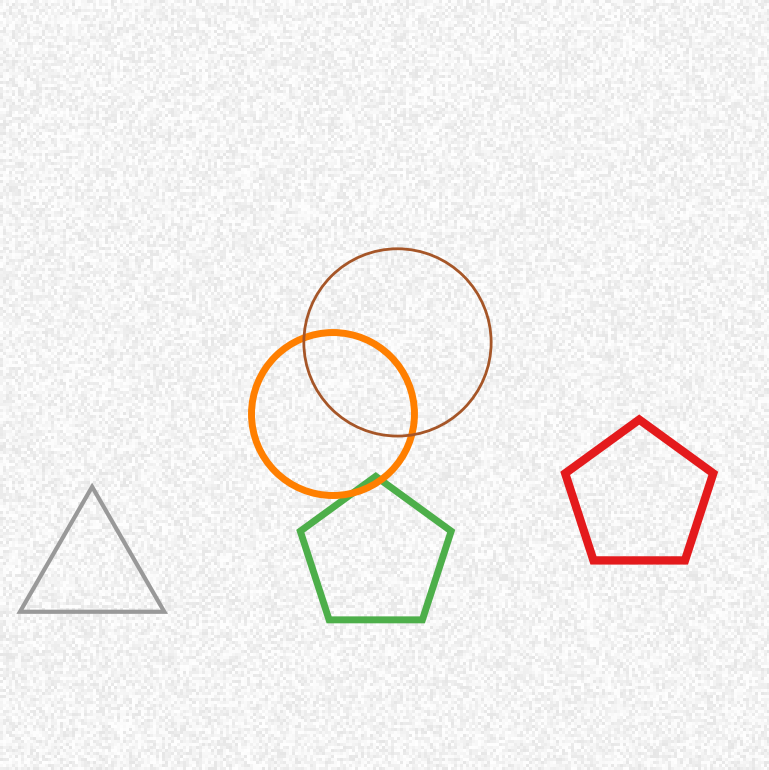[{"shape": "pentagon", "thickness": 3, "radius": 0.51, "center": [0.83, 0.354]}, {"shape": "pentagon", "thickness": 2.5, "radius": 0.52, "center": [0.488, 0.278]}, {"shape": "circle", "thickness": 2.5, "radius": 0.53, "center": [0.432, 0.462]}, {"shape": "circle", "thickness": 1, "radius": 0.61, "center": [0.516, 0.555]}, {"shape": "triangle", "thickness": 1.5, "radius": 0.54, "center": [0.12, 0.26]}]